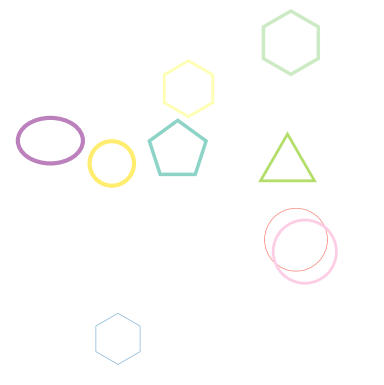[{"shape": "pentagon", "thickness": 2.5, "radius": 0.39, "center": [0.462, 0.61]}, {"shape": "hexagon", "thickness": 2, "radius": 0.36, "center": [0.49, 0.77]}, {"shape": "circle", "thickness": 0.5, "radius": 0.41, "center": [0.769, 0.377]}, {"shape": "hexagon", "thickness": 0.5, "radius": 0.33, "center": [0.306, 0.12]}, {"shape": "triangle", "thickness": 2, "radius": 0.4, "center": [0.747, 0.571]}, {"shape": "circle", "thickness": 2, "radius": 0.41, "center": [0.792, 0.346]}, {"shape": "oval", "thickness": 3, "radius": 0.42, "center": [0.131, 0.635]}, {"shape": "hexagon", "thickness": 2.5, "radius": 0.41, "center": [0.755, 0.889]}, {"shape": "circle", "thickness": 3, "radius": 0.29, "center": [0.29, 0.575]}]